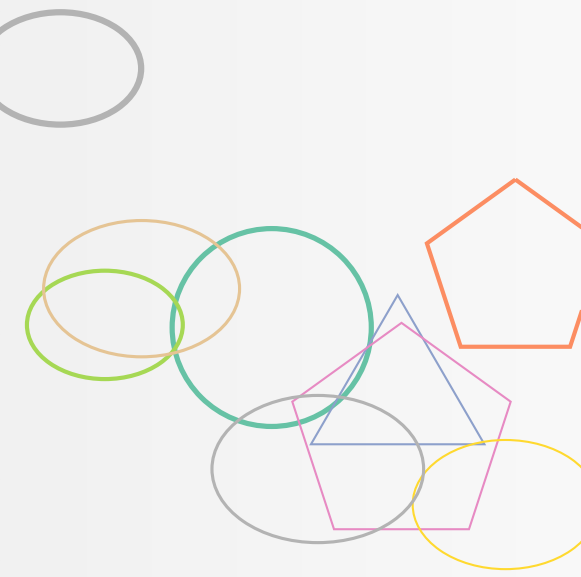[{"shape": "circle", "thickness": 2.5, "radius": 0.86, "center": [0.467, 0.432]}, {"shape": "pentagon", "thickness": 2, "radius": 0.8, "center": [0.887, 0.528]}, {"shape": "triangle", "thickness": 1, "radius": 0.86, "center": [0.684, 0.316]}, {"shape": "pentagon", "thickness": 1, "radius": 0.99, "center": [0.691, 0.243]}, {"shape": "oval", "thickness": 2, "radius": 0.67, "center": [0.18, 0.437]}, {"shape": "oval", "thickness": 1, "radius": 0.8, "center": [0.87, 0.125]}, {"shape": "oval", "thickness": 1.5, "radius": 0.84, "center": [0.244, 0.499]}, {"shape": "oval", "thickness": 1.5, "radius": 0.91, "center": [0.547, 0.187]}, {"shape": "oval", "thickness": 3, "radius": 0.69, "center": [0.104, 0.881]}]